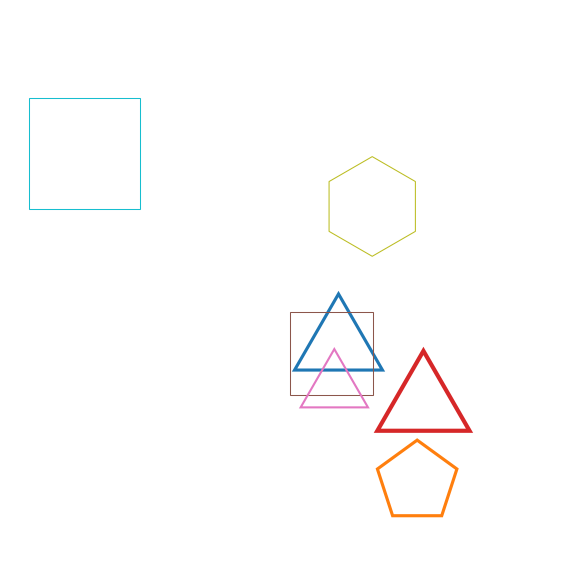[{"shape": "triangle", "thickness": 1.5, "radius": 0.44, "center": [0.586, 0.402]}, {"shape": "pentagon", "thickness": 1.5, "radius": 0.36, "center": [0.722, 0.165]}, {"shape": "triangle", "thickness": 2, "radius": 0.46, "center": [0.733, 0.299]}, {"shape": "square", "thickness": 0.5, "radius": 0.36, "center": [0.574, 0.387]}, {"shape": "triangle", "thickness": 1, "radius": 0.34, "center": [0.579, 0.327]}, {"shape": "hexagon", "thickness": 0.5, "radius": 0.43, "center": [0.645, 0.642]}, {"shape": "square", "thickness": 0.5, "radius": 0.48, "center": [0.146, 0.734]}]